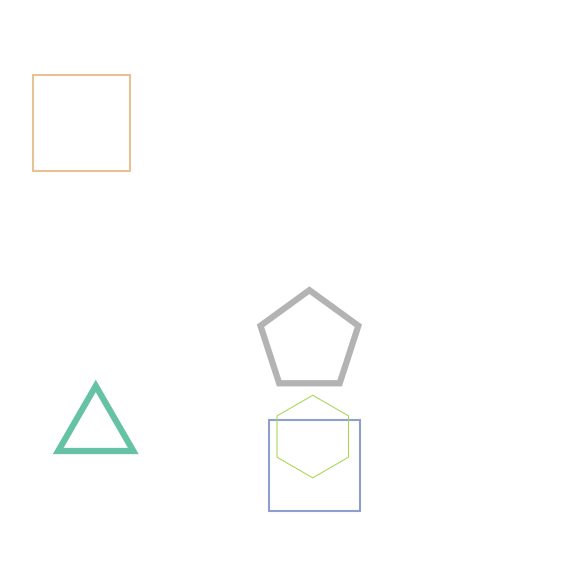[{"shape": "triangle", "thickness": 3, "radius": 0.38, "center": [0.166, 0.256]}, {"shape": "square", "thickness": 1, "radius": 0.39, "center": [0.545, 0.192]}, {"shape": "hexagon", "thickness": 0.5, "radius": 0.36, "center": [0.542, 0.243]}, {"shape": "square", "thickness": 1, "radius": 0.42, "center": [0.141, 0.786]}, {"shape": "pentagon", "thickness": 3, "radius": 0.45, "center": [0.536, 0.408]}]